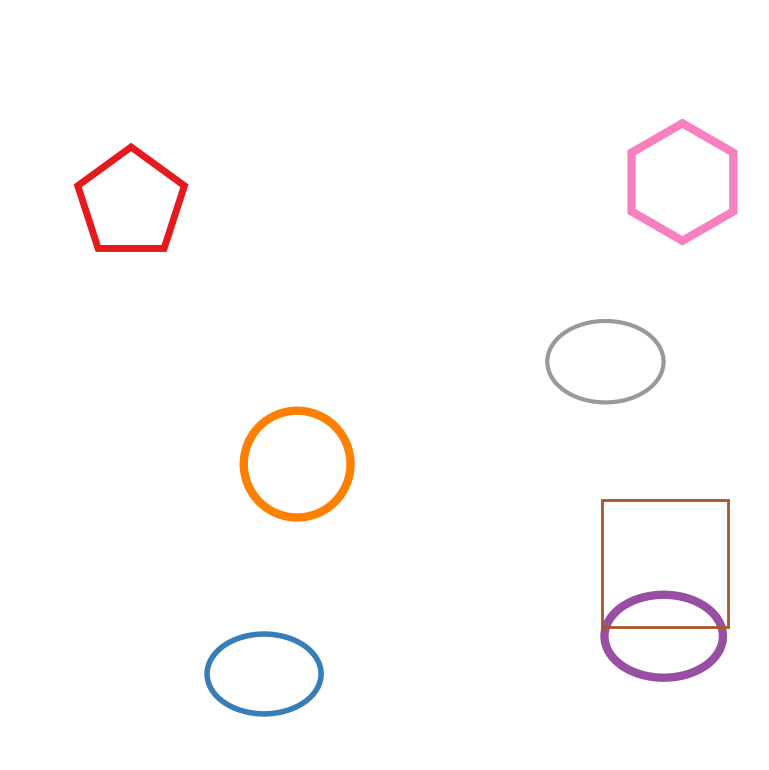[{"shape": "pentagon", "thickness": 2.5, "radius": 0.36, "center": [0.17, 0.736]}, {"shape": "oval", "thickness": 2, "radius": 0.37, "center": [0.343, 0.125]}, {"shape": "oval", "thickness": 3, "radius": 0.38, "center": [0.862, 0.174]}, {"shape": "circle", "thickness": 3, "radius": 0.35, "center": [0.386, 0.397]}, {"shape": "square", "thickness": 1, "radius": 0.41, "center": [0.864, 0.268]}, {"shape": "hexagon", "thickness": 3, "radius": 0.38, "center": [0.886, 0.764]}, {"shape": "oval", "thickness": 1.5, "radius": 0.38, "center": [0.786, 0.53]}]